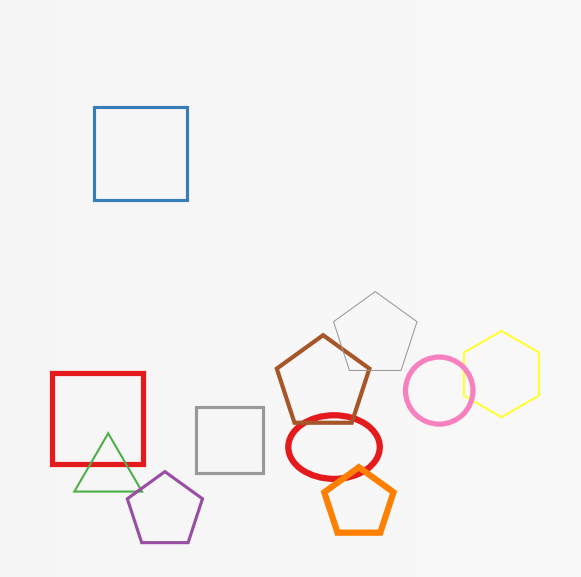[{"shape": "oval", "thickness": 3, "radius": 0.39, "center": [0.575, 0.225]}, {"shape": "square", "thickness": 2.5, "radius": 0.39, "center": [0.168, 0.274]}, {"shape": "square", "thickness": 1.5, "radius": 0.4, "center": [0.242, 0.734]}, {"shape": "triangle", "thickness": 1, "radius": 0.34, "center": [0.186, 0.182]}, {"shape": "pentagon", "thickness": 1.5, "radius": 0.34, "center": [0.284, 0.114]}, {"shape": "pentagon", "thickness": 3, "radius": 0.31, "center": [0.617, 0.127]}, {"shape": "hexagon", "thickness": 1, "radius": 0.37, "center": [0.863, 0.351]}, {"shape": "pentagon", "thickness": 2, "radius": 0.42, "center": [0.556, 0.335]}, {"shape": "circle", "thickness": 2.5, "radius": 0.29, "center": [0.756, 0.323]}, {"shape": "square", "thickness": 1.5, "radius": 0.29, "center": [0.395, 0.237]}, {"shape": "pentagon", "thickness": 0.5, "radius": 0.38, "center": [0.646, 0.419]}]